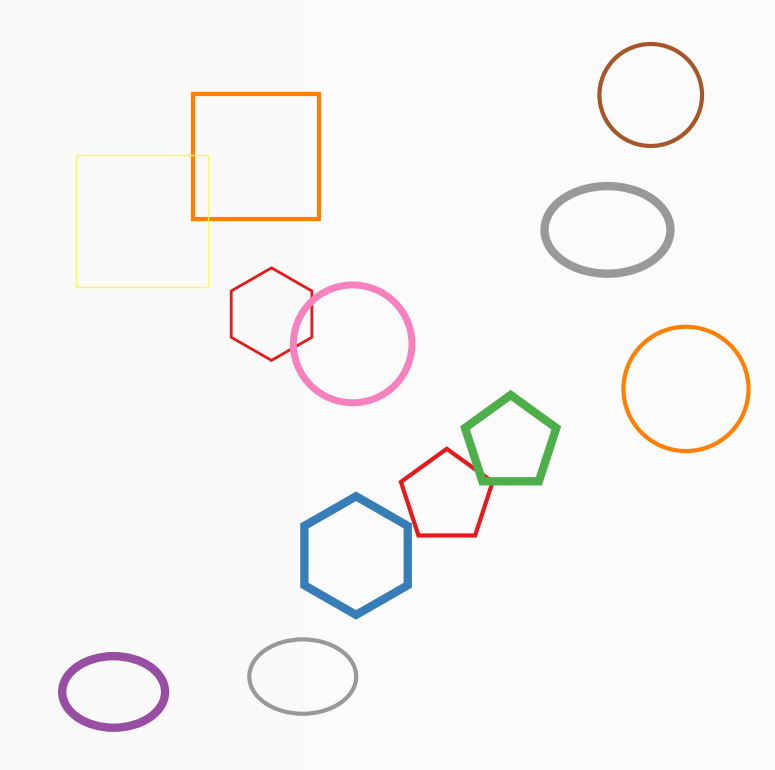[{"shape": "pentagon", "thickness": 1.5, "radius": 0.31, "center": [0.576, 0.355]}, {"shape": "hexagon", "thickness": 1, "radius": 0.3, "center": [0.35, 0.592]}, {"shape": "hexagon", "thickness": 3, "radius": 0.39, "center": [0.459, 0.278]}, {"shape": "pentagon", "thickness": 3, "radius": 0.31, "center": [0.659, 0.425]}, {"shape": "oval", "thickness": 3, "radius": 0.33, "center": [0.147, 0.101]}, {"shape": "square", "thickness": 1.5, "radius": 0.41, "center": [0.33, 0.797]}, {"shape": "circle", "thickness": 1.5, "radius": 0.4, "center": [0.885, 0.495]}, {"shape": "square", "thickness": 0.5, "radius": 0.43, "center": [0.183, 0.713]}, {"shape": "circle", "thickness": 1.5, "radius": 0.33, "center": [0.84, 0.877]}, {"shape": "circle", "thickness": 2.5, "radius": 0.38, "center": [0.455, 0.553]}, {"shape": "oval", "thickness": 1.5, "radius": 0.34, "center": [0.391, 0.121]}, {"shape": "oval", "thickness": 3, "radius": 0.41, "center": [0.784, 0.701]}]